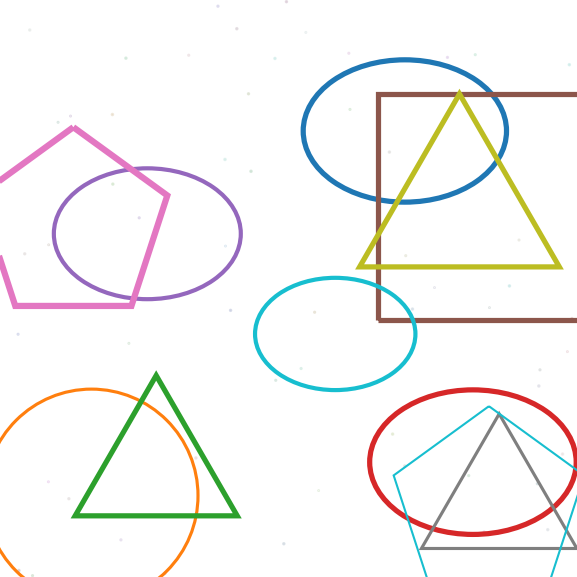[{"shape": "oval", "thickness": 2.5, "radius": 0.88, "center": [0.701, 0.772]}, {"shape": "circle", "thickness": 1.5, "radius": 0.92, "center": [0.158, 0.141]}, {"shape": "triangle", "thickness": 2.5, "radius": 0.81, "center": [0.27, 0.187]}, {"shape": "oval", "thickness": 2.5, "radius": 0.89, "center": [0.819, 0.199]}, {"shape": "oval", "thickness": 2, "radius": 0.81, "center": [0.255, 0.594]}, {"shape": "square", "thickness": 2.5, "radius": 0.98, "center": [0.85, 0.641]}, {"shape": "pentagon", "thickness": 3, "radius": 0.86, "center": [0.127, 0.608]}, {"shape": "triangle", "thickness": 1.5, "radius": 0.78, "center": [0.864, 0.127]}, {"shape": "triangle", "thickness": 2.5, "radius": 1.0, "center": [0.796, 0.637]}, {"shape": "oval", "thickness": 2, "radius": 0.69, "center": [0.58, 0.421]}, {"shape": "pentagon", "thickness": 1, "radius": 0.87, "center": [0.847, 0.122]}]